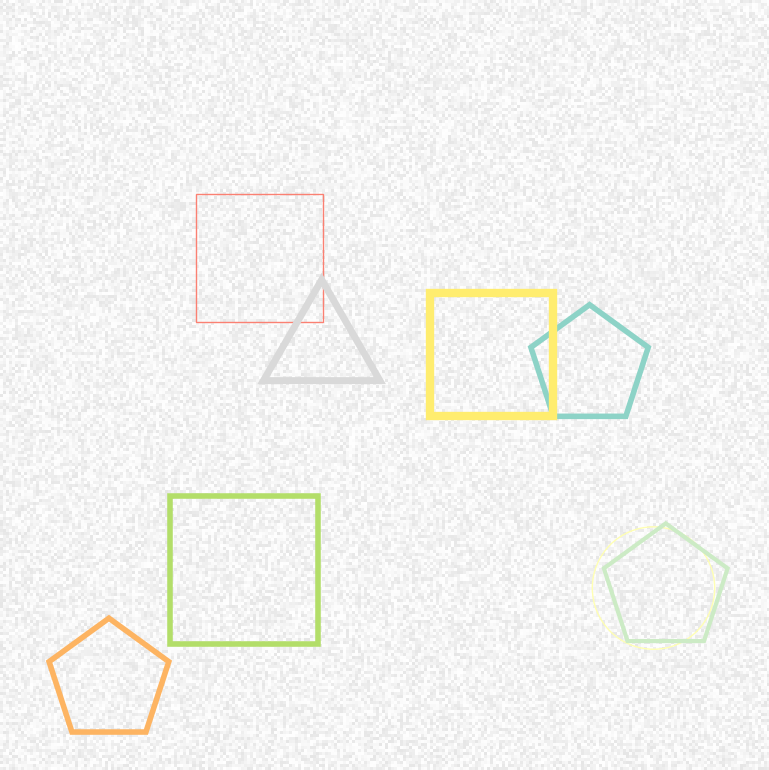[{"shape": "pentagon", "thickness": 2, "radius": 0.4, "center": [0.766, 0.524]}, {"shape": "circle", "thickness": 0.5, "radius": 0.4, "center": [0.849, 0.236]}, {"shape": "square", "thickness": 0.5, "radius": 0.41, "center": [0.337, 0.665]}, {"shape": "pentagon", "thickness": 2, "radius": 0.41, "center": [0.141, 0.115]}, {"shape": "square", "thickness": 2, "radius": 0.48, "center": [0.317, 0.259]}, {"shape": "triangle", "thickness": 2.5, "radius": 0.44, "center": [0.418, 0.549]}, {"shape": "pentagon", "thickness": 1.5, "radius": 0.42, "center": [0.865, 0.236]}, {"shape": "square", "thickness": 3, "radius": 0.4, "center": [0.639, 0.539]}]